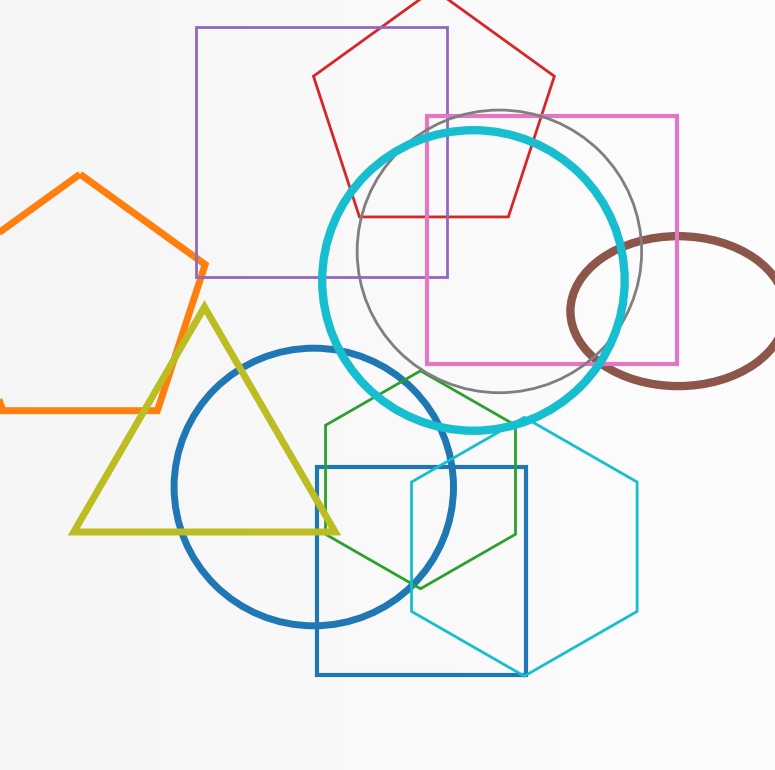[{"shape": "square", "thickness": 1.5, "radius": 0.68, "center": [0.544, 0.258]}, {"shape": "circle", "thickness": 2.5, "radius": 0.9, "center": [0.405, 0.368]}, {"shape": "pentagon", "thickness": 2.5, "radius": 0.85, "center": [0.103, 0.604]}, {"shape": "hexagon", "thickness": 1, "radius": 0.71, "center": [0.543, 0.377]}, {"shape": "pentagon", "thickness": 1, "radius": 0.82, "center": [0.56, 0.85]}, {"shape": "square", "thickness": 1, "radius": 0.81, "center": [0.415, 0.803]}, {"shape": "oval", "thickness": 3, "radius": 0.7, "center": [0.875, 0.596]}, {"shape": "square", "thickness": 1.5, "radius": 0.81, "center": [0.712, 0.688]}, {"shape": "circle", "thickness": 1, "radius": 0.92, "center": [0.644, 0.674]}, {"shape": "triangle", "thickness": 2.5, "radius": 0.97, "center": [0.264, 0.406]}, {"shape": "hexagon", "thickness": 1, "radius": 0.84, "center": [0.677, 0.29]}, {"shape": "circle", "thickness": 3, "radius": 0.98, "center": [0.611, 0.636]}]